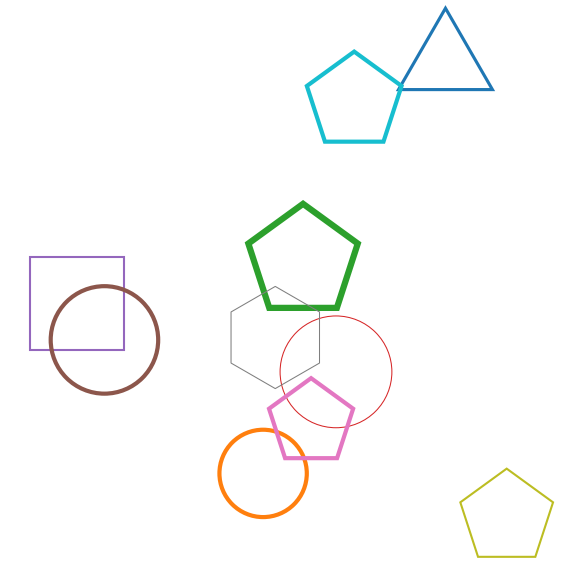[{"shape": "triangle", "thickness": 1.5, "radius": 0.47, "center": [0.771, 0.891]}, {"shape": "circle", "thickness": 2, "radius": 0.38, "center": [0.456, 0.179]}, {"shape": "pentagon", "thickness": 3, "radius": 0.5, "center": [0.525, 0.547]}, {"shape": "circle", "thickness": 0.5, "radius": 0.48, "center": [0.582, 0.355]}, {"shape": "square", "thickness": 1, "radius": 0.4, "center": [0.134, 0.474]}, {"shape": "circle", "thickness": 2, "radius": 0.47, "center": [0.181, 0.411]}, {"shape": "pentagon", "thickness": 2, "radius": 0.38, "center": [0.539, 0.268]}, {"shape": "hexagon", "thickness": 0.5, "radius": 0.44, "center": [0.477, 0.415]}, {"shape": "pentagon", "thickness": 1, "radius": 0.42, "center": [0.877, 0.103]}, {"shape": "pentagon", "thickness": 2, "radius": 0.43, "center": [0.613, 0.824]}]